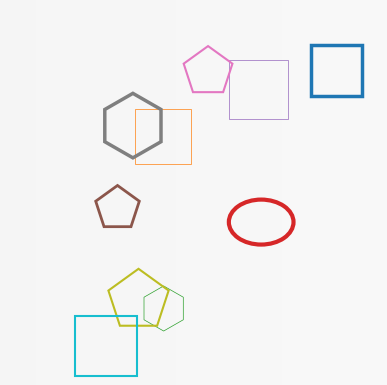[{"shape": "square", "thickness": 2.5, "radius": 0.33, "center": [0.867, 0.817]}, {"shape": "square", "thickness": 0.5, "radius": 0.36, "center": [0.42, 0.645]}, {"shape": "hexagon", "thickness": 0.5, "radius": 0.29, "center": [0.422, 0.199]}, {"shape": "oval", "thickness": 3, "radius": 0.42, "center": [0.674, 0.423]}, {"shape": "square", "thickness": 0.5, "radius": 0.38, "center": [0.667, 0.768]}, {"shape": "pentagon", "thickness": 2, "radius": 0.3, "center": [0.303, 0.459]}, {"shape": "pentagon", "thickness": 1.5, "radius": 0.33, "center": [0.537, 0.814]}, {"shape": "hexagon", "thickness": 2.5, "radius": 0.42, "center": [0.343, 0.674]}, {"shape": "pentagon", "thickness": 1.5, "radius": 0.41, "center": [0.357, 0.22]}, {"shape": "square", "thickness": 1.5, "radius": 0.4, "center": [0.274, 0.101]}]